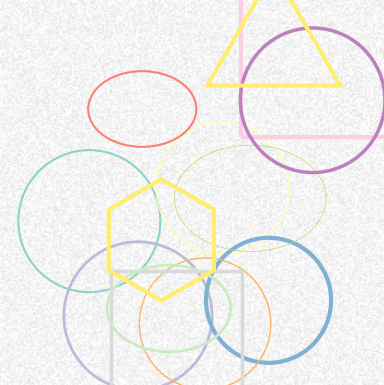[{"shape": "circle", "thickness": 1.5, "radius": 0.92, "center": [0.232, 0.426]}, {"shape": "circle", "thickness": 1, "radius": 0.86, "center": [0.579, 0.511]}, {"shape": "circle", "thickness": 2, "radius": 0.96, "center": [0.358, 0.18]}, {"shape": "oval", "thickness": 1.5, "radius": 0.7, "center": [0.37, 0.717]}, {"shape": "circle", "thickness": 3, "radius": 0.81, "center": [0.697, 0.22]}, {"shape": "circle", "thickness": 1, "radius": 0.85, "center": [0.532, 0.159]}, {"shape": "oval", "thickness": 0.5, "radius": 0.99, "center": [0.65, 0.485]}, {"shape": "square", "thickness": 3, "radius": 0.99, "center": [0.823, 0.842]}, {"shape": "square", "thickness": 2.5, "radius": 0.85, "center": [0.458, 0.126]}, {"shape": "circle", "thickness": 2.5, "radius": 0.94, "center": [0.812, 0.74]}, {"shape": "oval", "thickness": 2, "radius": 0.8, "center": [0.439, 0.199]}, {"shape": "triangle", "thickness": 3, "radius": 1.0, "center": [0.711, 0.877]}, {"shape": "hexagon", "thickness": 3, "radius": 0.79, "center": [0.419, 0.377]}]